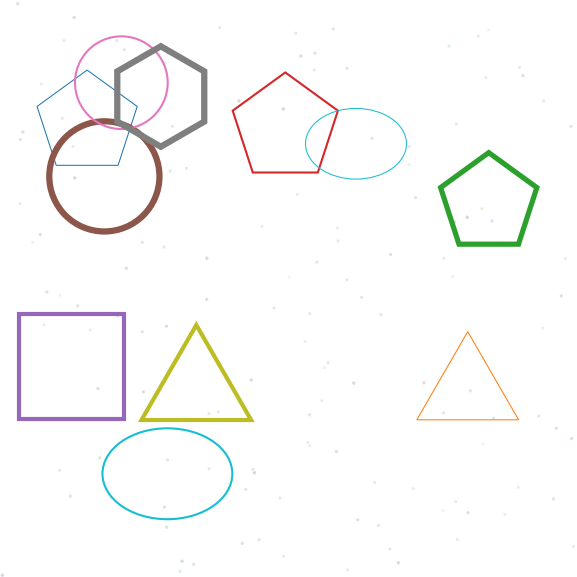[{"shape": "pentagon", "thickness": 0.5, "radius": 0.46, "center": [0.151, 0.787]}, {"shape": "triangle", "thickness": 0.5, "radius": 0.51, "center": [0.81, 0.323]}, {"shape": "pentagon", "thickness": 2.5, "radius": 0.44, "center": [0.846, 0.647]}, {"shape": "pentagon", "thickness": 1, "radius": 0.48, "center": [0.494, 0.778]}, {"shape": "square", "thickness": 2, "radius": 0.45, "center": [0.124, 0.364]}, {"shape": "circle", "thickness": 3, "radius": 0.48, "center": [0.181, 0.694]}, {"shape": "circle", "thickness": 1, "radius": 0.4, "center": [0.21, 0.856]}, {"shape": "hexagon", "thickness": 3, "radius": 0.43, "center": [0.278, 0.832]}, {"shape": "triangle", "thickness": 2, "radius": 0.55, "center": [0.34, 0.327]}, {"shape": "oval", "thickness": 1, "radius": 0.56, "center": [0.29, 0.179]}, {"shape": "oval", "thickness": 0.5, "radius": 0.44, "center": [0.616, 0.75]}]